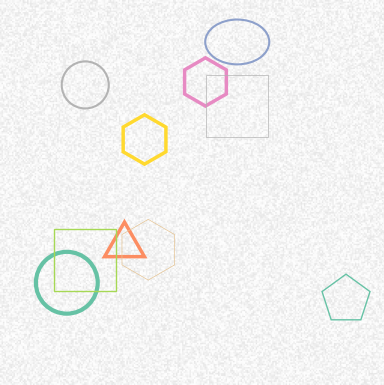[{"shape": "circle", "thickness": 3, "radius": 0.4, "center": [0.174, 0.266]}, {"shape": "pentagon", "thickness": 1, "radius": 0.33, "center": [0.899, 0.222]}, {"shape": "triangle", "thickness": 2.5, "radius": 0.3, "center": [0.323, 0.363]}, {"shape": "oval", "thickness": 1.5, "radius": 0.42, "center": [0.616, 0.891]}, {"shape": "hexagon", "thickness": 2.5, "radius": 0.31, "center": [0.534, 0.787]}, {"shape": "square", "thickness": 1, "radius": 0.4, "center": [0.22, 0.324]}, {"shape": "hexagon", "thickness": 2.5, "radius": 0.32, "center": [0.375, 0.638]}, {"shape": "hexagon", "thickness": 0.5, "radius": 0.39, "center": [0.385, 0.351]}, {"shape": "square", "thickness": 0.5, "radius": 0.4, "center": [0.615, 0.725]}, {"shape": "circle", "thickness": 1.5, "radius": 0.31, "center": [0.221, 0.779]}]